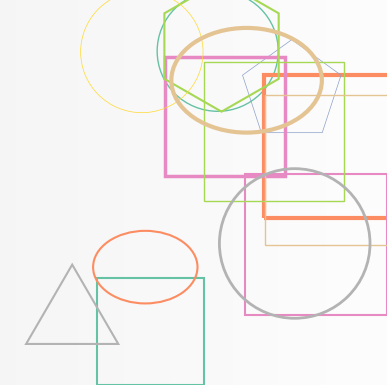[{"shape": "square", "thickness": 1.5, "radius": 0.7, "center": [0.389, 0.14]}, {"shape": "circle", "thickness": 1, "radius": 0.78, "center": [0.562, 0.867]}, {"shape": "oval", "thickness": 1.5, "radius": 0.67, "center": [0.375, 0.306]}, {"shape": "square", "thickness": 3, "radius": 0.93, "center": [0.866, 0.619]}, {"shape": "pentagon", "thickness": 0.5, "radius": 0.67, "center": [0.753, 0.763]}, {"shape": "square", "thickness": 2.5, "radius": 0.77, "center": [0.58, 0.698]}, {"shape": "square", "thickness": 1.5, "radius": 0.92, "center": [0.816, 0.364]}, {"shape": "hexagon", "thickness": 1.5, "radius": 0.85, "center": [0.572, 0.88]}, {"shape": "square", "thickness": 1, "radius": 0.9, "center": [0.708, 0.659]}, {"shape": "circle", "thickness": 0.5, "radius": 0.79, "center": [0.366, 0.865]}, {"shape": "oval", "thickness": 3, "radius": 0.97, "center": [0.636, 0.792]}, {"shape": "square", "thickness": 1, "radius": 0.97, "center": [0.878, 0.558]}, {"shape": "circle", "thickness": 2, "radius": 0.97, "center": [0.761, 0.368]}, {"shape": "triangle", "thickness": 1.5, "radius": 0.69, "center": [0.186, 0.175]}]